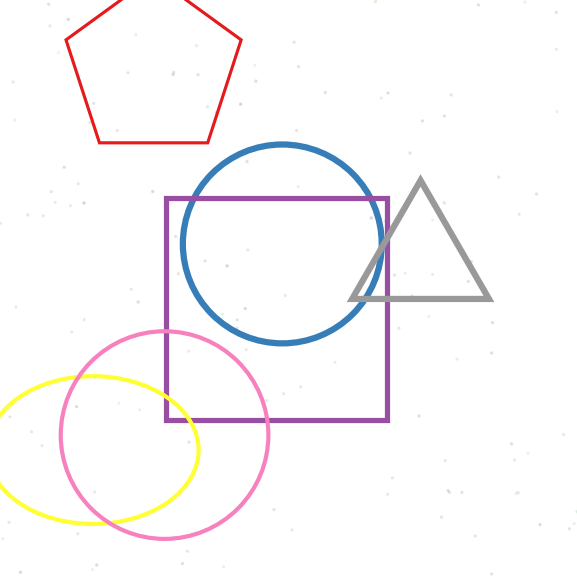[{"shape": "pentagon", "thickness": 1.5, "radius": 0.8, "center": [0.266, 0.881]}, {"shape": "circle", "thickness": 3, "radius": 0.86, "center": [0.489, 0.577]}, {"shape": "square", "thickness": 2.5, "radius": 0.96, "center": [0.479, 0.464]}, {"shape": "oval", "thickness": 2, "radius": 0.91, "center": [0.161, 0.22]}, {"shape": "circle", "thickness": 2, "radius": 0.9, "center": [0.285, 0.246]}, {"shape": "triangle", "thickness": 3, "radius": 0.68, "center": [0.728, 0.55]}]